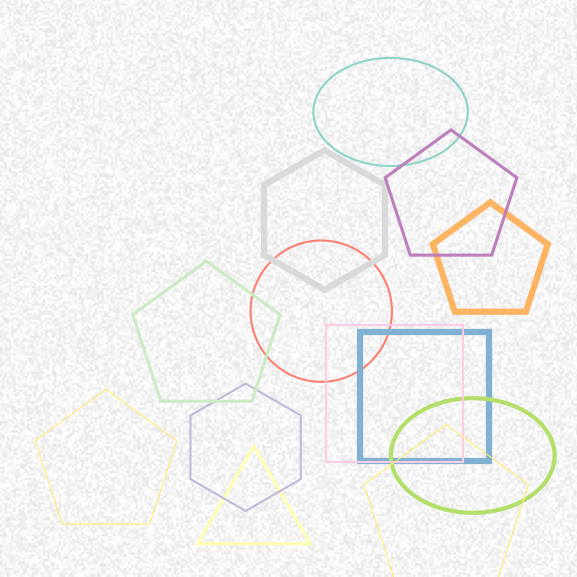[{"shape": "oval", "thickness": 1, "radius": 0.67, "center": [0.676, 0.805]}, {"shape": "triangle", "thickness": 1.5, "radius": 0.56, "center": [0.44, 0.114]}, {"shape": "hexagon", "thickness": 1, "radius": 0.55, "center": [0.425, 0.225]}, {"shape": "circle", "thickness": 1, "radius": 0.61, "center": [0.556, 0.46]}, {"shape": "square", "thickness": 3, "radius": 0.56, "center": [0.736, 0.312]}, {"shape": "pentagon", "thickness": 3, "radius": 0.52, "center": [0.849, 0.544]}, {"shape": "oval", "thickness": 2, "radius": 0.71, "center": [0.819, 0.21]}, {"shape": "square", "thickness": 1, "radius": 0.59, "center": [0.683, 0.318]}, {"shape": "hexagon", "thickness": 3, "radius": 0.6, "center": [0.562, 0.618]}, {"shape": "pentagon", "thickness": 1.5, "radius": 0.6, "center": [0.781, 0.654]}, {"shape": "pentagon", "thickness": 1.5, "radius": 0.67, "center": [0.357, 0.413]}, {"shape": "pentagon", "thickness": 0.5, "radius": 0.64, "center": [0.183, 0.196]}, {"shape": "pentagon", "thickness": 0.5, "radius": 0.75, "center": [0.772, 0.114]}]